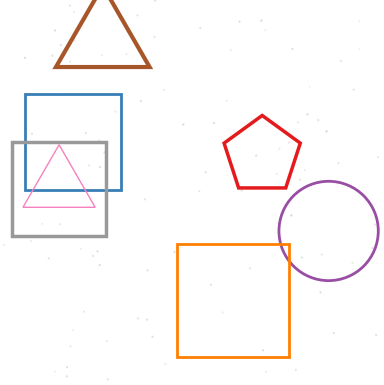[{"shape": "pentagon", "thickness": 2.5, "radius": 0.52, "center": [0.681, 0.596]}, {"shape": "square", "thickness": 2, "radius": 0.62, "center": [0.19, 0.631]}, {"shape": "circle", "thickness": 2, "radius": 0.65, "center": [0.854, 0.4]}, {"shape": "square", "thickness": 2, "radius": 0.73, "center": [0.605, 0.219]}, {"shape": "triangle", "thickness": 3, "radius": 0.7, "center": [0.267, 0.896]}, {"shape": "triangle", "thickness": 1, "radius": 0.54, "center": [0.153, 0.516]}, {"shape": "square", "thickness": 2.5, "radius": 0.61, "center": [0.152, 0.508]}]